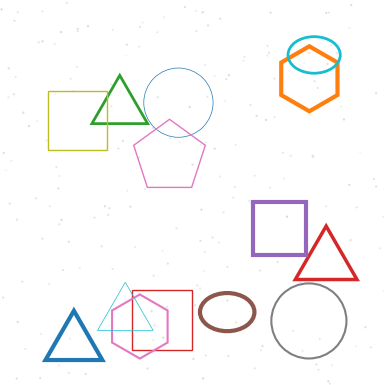[{"shape": "circle", "thickness": 0.5, "radius": 0.45, "center": [0.463, 0.733]}, {"shape": "triangle", "thickness": 3, "radius": 0.43, "center": [0.192, 0.108]}, {"shape": "hexagon", "thickness": 3, "radius": 0.42, "center": [0.804, 0.795]}, {"shape": "triangle", "thickness": 2, "radius": 0.42, "center": [0.311, 0.721]}, {"shape": "triangle", "thickness": 2.5, "radius": 0.46, "center": [0.847, 0.32]}, {"shape": "square", "thickness": 1, "radius": 0.39, "center": [0.42, 0.169]}, {"shape": "square", "thickness": 3, "radius": 0.34, "center": [0.725, 0.406]}, {"shape": "oval", "thickness": 3, "radius": 0.35, "center": [0.59, 0.189]}, {"shape": "pentagon", "thickness": 1, "radius": 0.49, "center": [0.44, 0.592]}, {"shape": "hexagon", "thickness": 1.5, "radius": 0.42, "center": [0.363, 0.152]}, {"shape": "circle", "thickness": 1.5, "radius": 0.49, "center": [0.802, 0.166]}, {"shape": "square", "thickness": 1, "radius": 0.38, "center": [0.202, 0.688]}, {"shape": "triangle", "thickness": 0.5, "radius": 0.42, "center": [0.325, 0.183]}, {"shape": "oval", "thickness": 2, "radius": 0.34, "center": [0.816, 0.857]}]